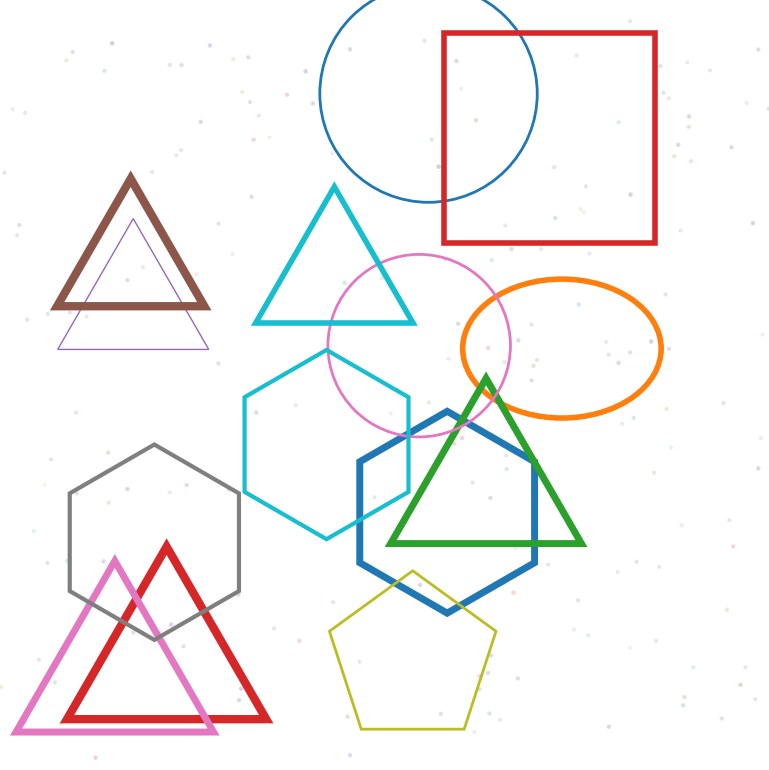[{"shape": "hexagon", "thickness": 2.5, "radius": 0.66, "center": [0.581, 0.335]}, {"shape": "circle", "thickness": 1, "radius": 0.71, "center": [0.557, 0.878]}, {"shape": "oval", "thickness": 2, "radius": 0.64, "center": [0.73, 0.547]}, {"shape": "triangle", "thickness": 2.5, "radius": 0.72, "center": [0.631, 0.366]}, {"shape": "square", "thickness": 2, "radius": 0.68, "center": [0.713, 0.821]}, {"shape": "triangle", "thickness": 3, "radius": 0.75, "center": [0.216, 0.141]}, {"shape": "triangle", "thickness": 0.5, "radius": 0.57, "center": [0.173, 0.603]}, {"shape": "triangle", "thickness": 3, "radius": 0.55, "center": [0.17, 0.657]}, {"shape": "circle", "thickness": 1, "radius": 0.59, "center": [0.544, 0.551]}, {"shape": "triangle", "thickness": 2.5, "radius": 0.74, "center": [0.149, 0.123]}, {"shape": "hexagon", "thickness": 1.5, "radius": 0.63, "center": [0.2, 0.296]}, {"shape": "pentagon", "thickness": 1, "radius": 0.57, "center": [0.536, 0.145]}, {"shape": "triangle", "thickness": 2, "radius": 0.59, "center": [0.434, 0.639]}, {"shape": "hexagon", "thickness": 1.5, "radius": 0.61, "center": [0.424, 0.423]}]